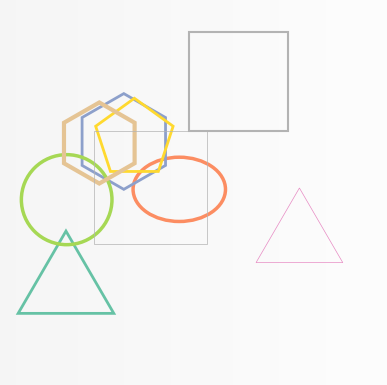[{"shape": "triangle", "thickness": 2, "radius": 0.71, "center": [0.17, 0.257]}, {"shape": "oval", "thickness": 2.5, "radius": 0.6, "center": [0.463, 0.508]}, {"shape": "hexagon", "thickness": 2, "radius": 0.62, "center": [0.32, 0.633]}, {"shape": "triangle", "thickness": 0.5, "radius": 0.65, "center": [0.773, 0.382]}, {"shape": "circle", "thickness": 2.5, "radius": 0.58, "center": [0.172, 0.481]}, {"shape": "pentagon", "thickness": 2, "radius": 0.53, "center": [0.347, 0.64]}, {"shape": "hexagon", "thickness": 3, "radius": 0.53, "center": [0.256, 0.629]}, {"shape": "square", "thickness": 1.5, "radius": 0.64, "center": [0.616, 0.788]}, {"shape": "square", "thickness": 0.5, "radius": 0.73, "center": [0.389, 0.514]}]